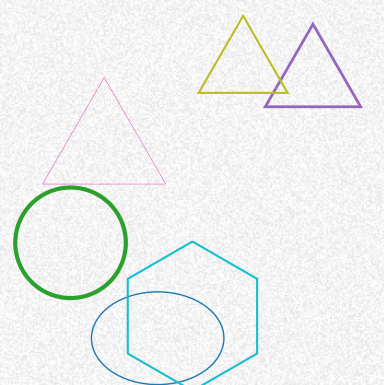[{"shape": "oval", "thickness": 1, "radius": 0.86, "center": [0.41, 0.121]}, {"shape": "circle", "thickness": 3, "radius": 0.72, "center": [0.183, 0.369]}, {"shape": "triangle", "thickness": 2, "radius": 0.72, "center": [0.813, 0.794]}, {"shape": "triangle", "thickness": 0.5, "radius": 0.92, "center": [0.271, 0.614]}, {"shape": "triangle", "thickness": 1.5, "radius": 0.67, "center": [0.632, 0.825]}, {"shape": "hexagon", "thickness": 1.5, "radius": 0.97, "center": [0.5, 0.179]}]